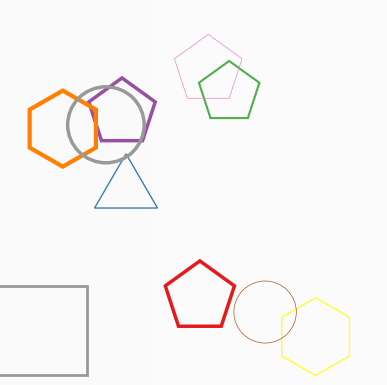[{"shape": "pentagon", "thickness": 2.5, "radius": 0.47, "center": [0.516, 0.228]}, {"shape": "triangle", "thickness": 1, "radius": 0.47, "center": [0.325, 0.507]}, {"shape": "pentagon", "thickness": 1.5, "radius": 0.41, "center": [0.591, 0.76]}, {"shape": "pentagon", "thickness": 2.5, "radius": 0.45, "center": [0.315, 0.707]}, {"shape": "hexagon", "thickness": 3, "radius": 0.49, "center": [0.162, 0.666]}, {"shape": "hexagon", "thickness": 1, "radius": 0.5, "center": [0.814, 0.126]}, {"shape": "circle", "thickness": 0.5, "radius": 0.4, "center": [0.684, 0.19]}, {"shape": "pentagon", "thickness": 0.5, "radius": 0.46, "center": [0.537, 0.819]}, {"shape": "circle", "thickness": 2.5, "radius": 0.49, "center": [0.273, 0.676]}, {"shape": "square", "thickness": 2, "radius": 0.58, "center": [0.107, 0.141]}]